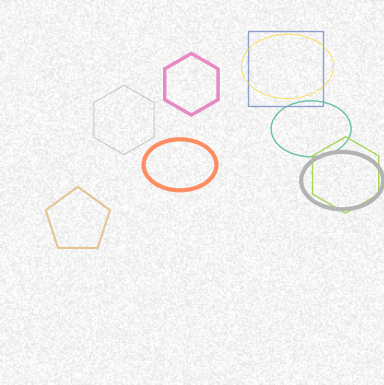[{"shape": "oval", "thickness": 1, "radius": 0.52, "center": [0.808, 0.665]}, {"shape": "oval", "thickness": 3, "radius": 0.47, "center": [0.468, 0.572]}, {"shape": "square", "thickness": 1, "radius": 0.48, "center": [0.741, 0.822]}, {"shape": "hexagon", "thickness": 2.5, "radius": 0.4, "center": [0.497, 0.781]}, {"shape": "hexagon", "thickness": 1, "radius": 0.5, "center": [0.898, 0.546]}, {"shape": "oval", "thickness": 0.5, "radius": 0.6, "center": [0.747, 0.828]}, {"shape": "pentagon", "thickness": 1.5, "radius": 0.44, "center": [0.202, 0.427]}, {"shape": "hexagon", "thickness": 0.5, "radius": 0.45, "center": [0.322, 0.688]}, {"shape": "oval", "thickness": 3, "radius": 0.53, "center": [0.889, 0.531]}]